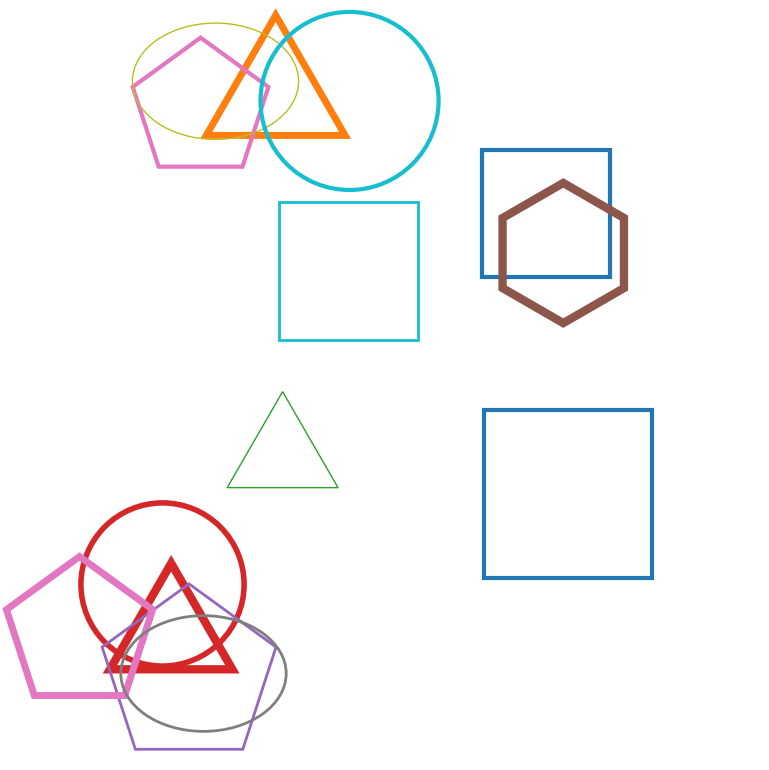[{"shape": "square", "thickness": 1.5, "radius": 0.55, "center": [0.738, 0.359]}, {"shape": "square", "thickness": 1.5, "radius": 0.41, "center": [0.709, 0.723]}, {"shape": "triangle", "thickness": 2.5, "radius": 0.52, "center": [0.358, 0.876]}, {"shape": "triangle", "thickness": 0.5, "radius": 0.42, "center": [0.367, 0.408]}, {"shape": "triangle", "thickness": 3, "radius": 0.46, "center": [0.222, 0.177]}, {"shape": "circle", "thickness": 2, "radius": 0.53, "center": [0.211, 0.241]}, {"shape": "pentagon", "thickness": 1, "radius": 0.59, "center": [0.246, 0.123]}, {"shape": "hexagon", "thickness": 3, "radius": 0.46, "center": [0.732, 0.671]}, {"shape": "pentagon", "thickness": 1.5, "radius": 0.46, "center": [0.26, 0.858]}, {"shape": "pentagon", "thickness": 2.5, "radius": 0.5, "center": [0.103, 0.177]}, {"shape": "oval", "thickness": 1, "radius": 0.54, "center": [0.264, 0.125]}, {"shape": "oval", "thickness": 0.5, "radius": 0.54, "center": [0.28, 0.894]}, {"shape": "square", "thickness": 1, "radius": 0.45, "center": [0.453, 0.648]}, {"shape": "circle", "thickness": 1.5, "radius": 0.58, "center": [0.454, 0.869]}]